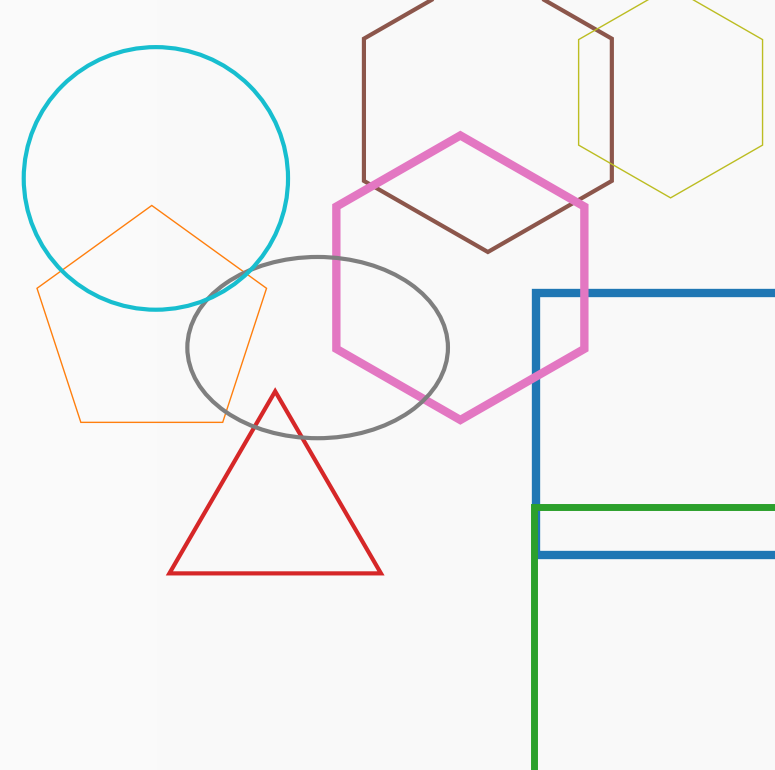[{"shape": "square", "thickness": 3, "radius": 0.85, "center": [0.862, 0.449]}, {"shape": "pentagon", "thickness": 0.5, "radius": 0.78, "center": [0.196, 0.577]}, {"shape": "square", "thickness": 2.5, "radius": 0.98, "center": [0.886, 0.145]}, {"shape": "triangle", "thickness": 1.5, "radius": 0.79, "center": [0.355, 0.334]}, {"shape": "hexagon", "thickness": 1.5, "radius": 0.92, "center": [0.63, 0.857]}, {"shape": "hexagon", "thickness": 3, "radius": 0.92, "center": [0.594, 0.639]}, {"shape": "oval", "thickness": 1.5, "radius": 0.84, "center": [0.41, 0.549]}, {"shape": "hexagon", "thickness": 0.5, "radius": 0.69, "center": [0.865, 0.88]}, {"shape": "circle", "thickness": 1.5, "radius": 0.85, "center": [0.201, 0.768]}]